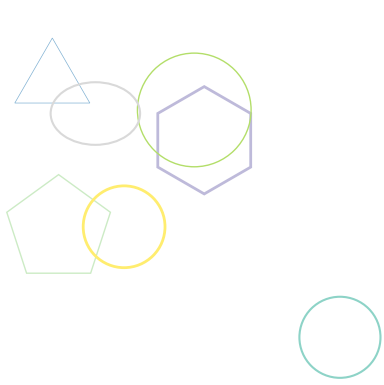[{"shape": "circle", "thickness": 1.5, "radius": 0.53, "center": [0.883, 0.124]}, {"shape": "hexagon", "thickness": 2, "radius": 0.7, "center": [0.531, 0.636]}, {"shape": "triangle", "thickness": 0.5, "radius": 0.56, "center": [0.136, 0.789]}, {"shape": "circle", "thickness": 1, "radius": 0.74, "center": [0.505, 0.714]}, {"shape": "oval", "thickness": 1.5, "radius": 0.58, "center": [0.248, 0.705]}, {"shape": "pentagon", "thickness": 1, "radius": 0.71, "center": [0.152, 0.405]}, {"shape": "circle", "thickness": 2, "radius": 0.53, "center": [0.322, 0.411]}]